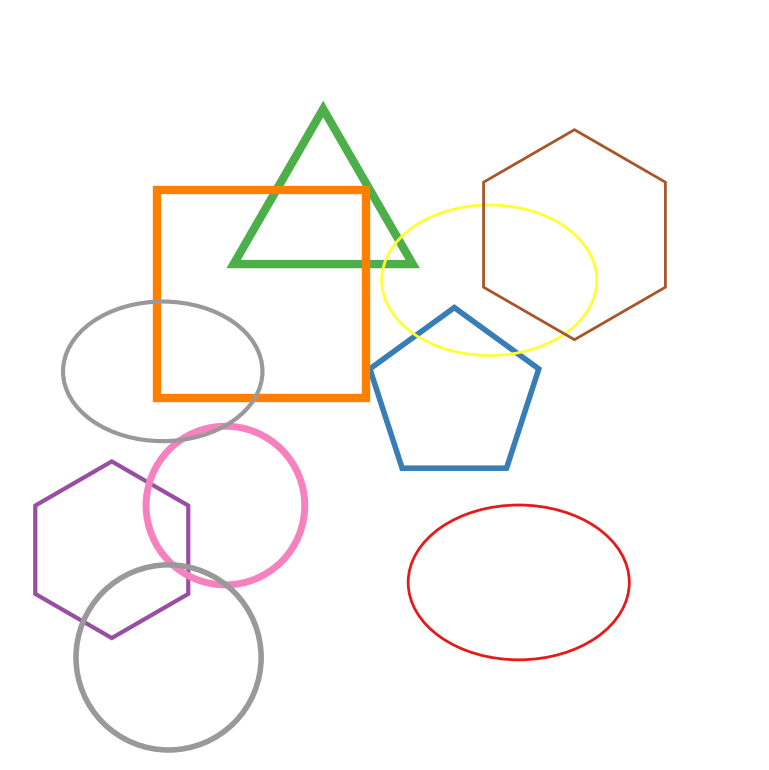[{"shape": "oval", "thickness": 1, "radius": 0.72, "center": [0.674, 0.244]}, {"shape": "pentagon", "thickness": 2, "radius": 0.58, "center": [0.59, 0.485]}, {"shape": "triangle", "thickness": 3, "radius": 0.67, "center": [0.42, 0.724]}, {"shape": "hexagon", "thickness": 1.5, "radius": 0.57, "center": [0.145, 0.286]}, {"shape": "square", "thickness": 3, "radius": 0.68, "center": [0.34, 0.618]}, {"shape": "oval", "thickness": 1, "radius": 0.7, "center": [0.635, 0.636]}, {"shape": "hexagon", "thickness": 1, "radius": 0.68, "center": [0.746, 0.695]}, {"shape": "circle", "thickness": 2.5, "radius": 0.52, "center": [0.293, 0.343]}, {"shape": "circle", "thickness": 2, "radius": 0.6, "center": [0.219, 0.146]}, {"shape": "oval", "thickness": 1.5, "radius": 0.65, "center": [0.211, 0.518]}]